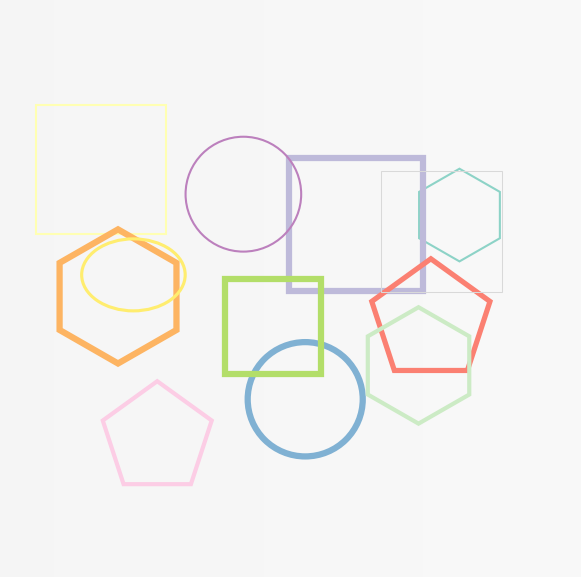[{"shape": "hexagon", "thickness": 1, "radius": 0.4, "center": [0.79, 0.627]}, {"shape": "square", "thickness": 1, "radius": 0.56, "center": [0.174, 0.705]}, {"shape": "square", "thickness": 3, "radius": 0.58, "center": [0.613, 0.611]}, {"shape": "pentagon", "thickness": 2.5, "radius": 0.53, "center": [0.741, 0.444]}, {"shape": "circle", "thickness": 3, "radius": 0.49, "center": [0.525, 0.308]}, {"shape": "hexagon", "thickness": 3, "radius": 0.58, "center": [0.203, 0.486]}, {"shape": "square", "thickness": 3, "radius": 0.41, "center": [0.47, 0.434]}, {"shape": "pentagon", "thickness": 2, "radius": 0.49, "center": [0.271, 0.24]}, {"shape": "square", "thickness": 0.5, "radius": 0.52, "center": [0.759, 0.598]}, {"shape": "circle", "thickness": 1, "radius": 0.5, "center": [0.419, 0.663]}, {"shape": "hexagon", "thickness": 2, "radius": 0.5, "center": [0.72, 0.366]}, {"shape": "oval", "thickness": 1.5, "radius": 0.45, "center": [0.23, 0.523]}]